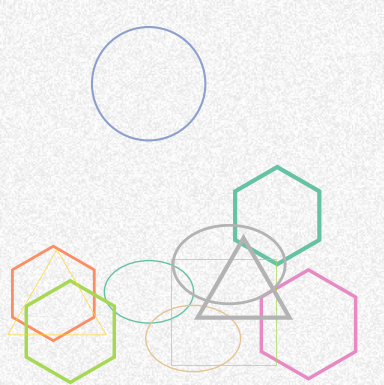[{"shape": "hexagon", "thickness": 3, "radius": 0.63, "center": [0.72, 0.44]}, {"shape": "oval", "thickness": 1, "radius": 0.58, "center": [0.387, 0.242]}, {"shape": "hexagon", "thickness": 2, "radius": 0.61, "center": [0.139, 0.238]}, {"shape": "circle", "thickness": 1.5, "radius": 0.74, "center": [0.386, 0.783]}, {"shape": "hexagon", "thickness": 2.5, "radius": 0.71, "center": [0.801, 0.158]}, {"shape": "hexagon", "thickness": 2.5, "radius": 0.66, "center": [0.183, 0.139]}, {"shape": "square", "thickness": 0.5, "radius": 0.68, "center": [0.581, 0.19]}, {"shape": "triangle", "thickness": 0.5, "radius": 0.74, "center": [0.148, 0.204]}, {"shape": "oval", "thickness": 1, "radius": 0.62, "center": [0.502, 0.121]}, {"shape": "triangle", "thickness": 3, "radius": 0.69, "center": [0.633, 0.244]}, {"shape": "oval", "thickness": 2, "radius": 0.73, "center": [0.595, 0.313]}]